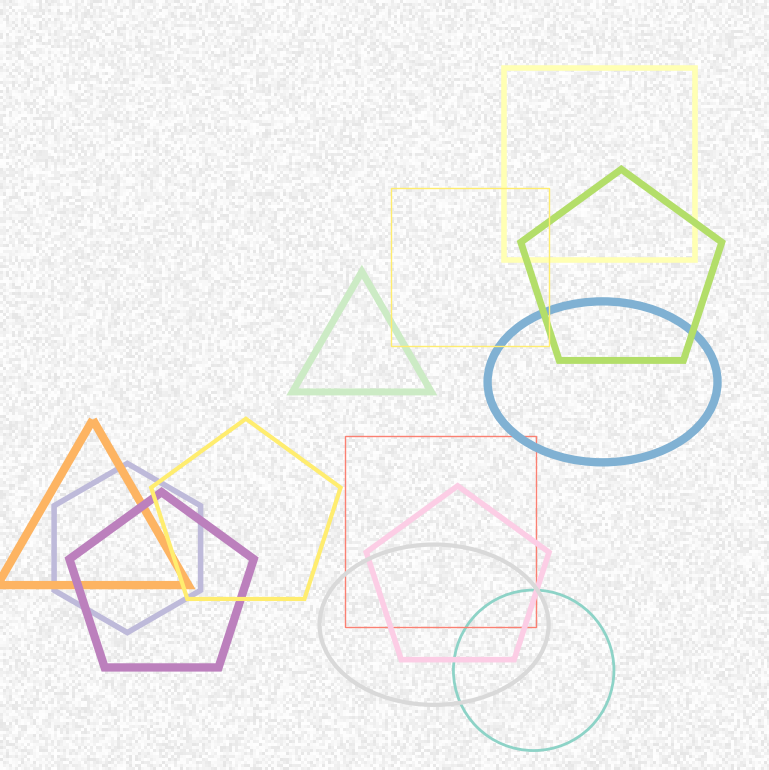[{"shape": "circle", "thickness": 1, "radius": 0.52, "center": [0.693, 0.129]}, {"shape": "square", "thickness": 2, "radius": 0.62, "center": [0.778, 0.787]}, {"shape": "hexagon", "thickness": 2, "radius": 0.55, "center": [0.165, 0.288]}, {"shape": "square", "thickness": 0.5, "radius": 0.62, "center": [0.571, 0.31]}, {"shape": "oval", "thickness": 3, "radius": 0.75, "center": [0.783, 0.504]}, {"shape": "triangle", "thickness": 3, "radius": 0.72, "center": [0.121, 0.312]}, {"shape": "pentagon", "thickness": 2.5, "radius": 0.69, "center": [0.807, 0.643]}, {"shape": "pentagon", "thickness": 2, "radius": 0.62, "center": [0.594, 0.244]}, {"shape": "oval", "thickness": 1.5, "radius": 0.74, "center": [0.564, 0.189]}, {"shape": "pentagon", "thickness": 3, "radius": 0.63, "center": [0.21, 0.235]}, {"shape": "triangle", "thickness": 2.5, "radius": 0.52, "center": [0.47, 0.543]}, {"shape": "square", "thickness": 0.5, "radius": 0.51, "center": [0.61, 0.653]}, {"shape": "pentagon", "thickness": 1.5, "radius": 0.65, "center": [0.319, 0.327]}]